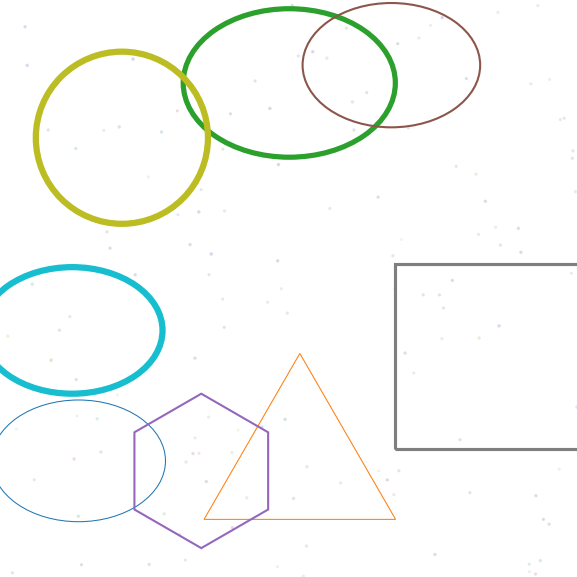[{"shape": "oval", "thickness": 0.5, "radius": 0.75, "center": [0.136, 0.201]}, {"shape": "triangle", "thickness": 0.5, "radius": 0.96, "center": [0.519, 0.196]}, {"shape": "oval", "thickness": 2.5, "radius": 0.92, "center": [0.501, 0.855]}, {"shape": "hexagon", "thickness": 1, "radius": 0.67, "center": [0.349, 0.184]}, {"shape": "oval", "thickness": 1, "radius": 0.77, "center": [0.678, 0.886]}, {"shape": "square", "thickness": 1.5, "radius": 0.8, "center": [0.844, 0.381]}, {"shape": "circle", "thickness": 3, "radius": 0.75, "center": [0.211, 0.761]}, {"shape": "oval", "thickness": 3, "radius": 0.78, "center": [0.125, 0.427]}]